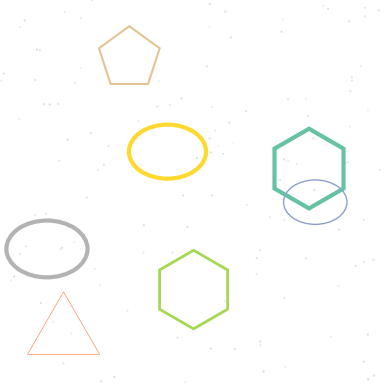[{"shape": "hexagon", "thickness": 3, "radius": 0.52, "center": [0.803, 0.562]}, {"shape": "triangle", "thickness": 0.5, "radius": 0.54, "center": [0.165, 0.134]}, {"shape": "oval", "thickness": 1, "radius": 0.41, "center": [0.819, 0.475]}, {"shape": "hexagon", "thickness": 2, "radius": 0.51, "center": [0.503, 0.248]}, {"shape": "oval", "thickness": 3, "radius": 0.5, "center": [0.435, 0.606]}, {"shape": "pentagon", "thickness": 1.5, "radius": 0.41, "center": [0.336, 0.849]}, {"shape": "oval", "thickness": 3, "radius": 0.53, "center": [0.122, 0.353]}]